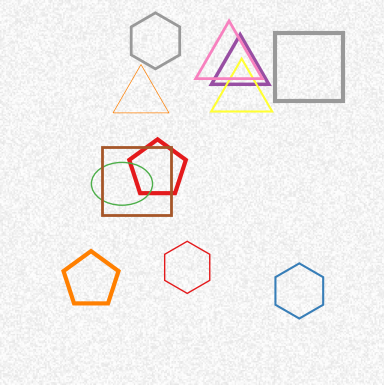[{"shape": "hexagon", "thickness": 1, "radius": 0.34, "center": [0.486, 0.306]}, {"shape": "pentagon", "thickness": 3, "radius": 0.39, "center": [0.409, 0.561]}, {"shape": "hexagon", "thickness": 1.5, "radius": 0.36, "center": [0.777, 0.244]}, {"shape": "oval", "thickness": 1, "radius": 0.4, "center": [0.317, 0.523]}, {"shape": "triangle", "thickness": 2.5, "radius": 0.43, "center": [0.624, 0.824]}, {"shape": "triangle", "thickness": 0.5, "radius": 0.42, "center": [0.366, 0.749]}, {"shape": "pentagon", "thickness": 3, "radius": 0.38, "center": [0.236, 0.273]}, {"shape": "triangle", "thickness": 1.5, "radius": 0.46, "center": [0.628, 0.756]}, {"shape": "square", "thickness": 2, "radius": 0.44, "center": [0.355, 0.53]}, {"shape": "triangle", "thickness": 2, "radius": 0.5, "center": [0.595, 0.846]}, {"shape": "hexagon", "thickness": 2, "radius": 0.36, "center": [0.404, 0.894]}, {"shape": "square", "thickness": 3, "radius": 0.44, "center": [0.802, 0.827]}]